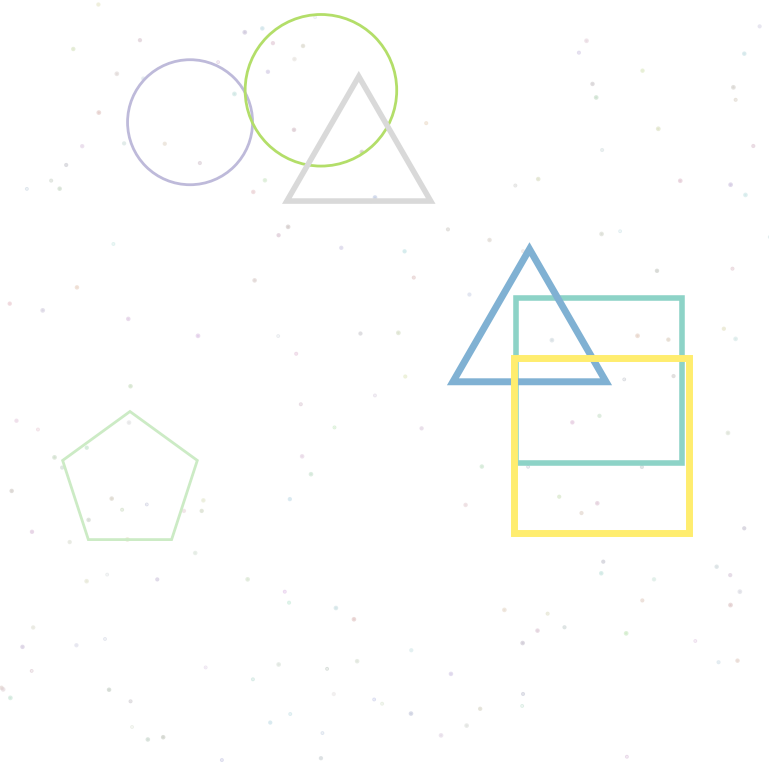[{"shape": "square", "thickness": 2, "radius": 0.54, "center": [0.778, 0.506]}, {"shape": "circle", "thickness": 1, "radius": 0.41, "center": [0.247, 0.841]}, {"shape": "triangle", "thickness": 2.5, "radius": 0.57, "center": [0.688, 0.562]}, {"shape": "circle", "thickness": 1, "radius": 0.49, "center": [0.417, 0.883]}, {"shape": "triangle", "thickness": 2, "radius": 0.54, "center": [0.466, 0.793]}, {"shape": "pentagon", "thickness": 1, "radius": 0.46, "center": [0.169, 0.374]}, {"shape": "square", "thickness": 2.5, "radius": 0.57, "center": [0.781, 0.421]}]